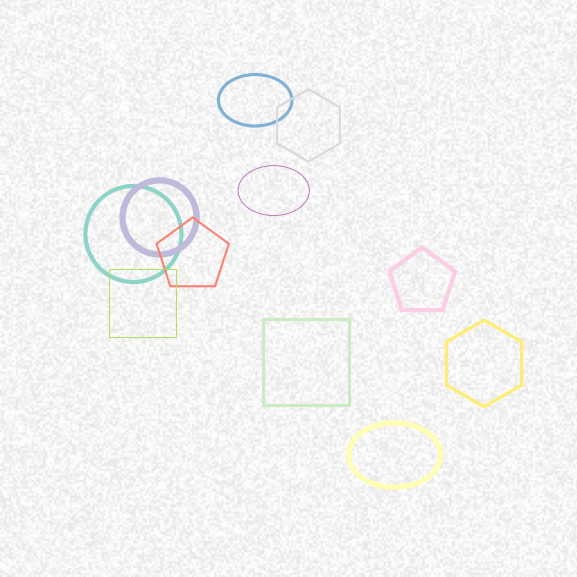[{"shape": "circle", "thickness": 2, "radius": 0.42, "center": [0.231, 0.594]}, {"shape": "oval", "thickness": 2.5, "radius": 0.4, "center": [0.683, 0.211]}, {"shape": "circle", "thickness": 3, "radius": 0.32, "center": [0.276, 0.623]}, {"shape": "pentagon", "thickness": 1, "radius": 0.33, "center": [0.334, 0.557]}, {"shape": "oval", "thickness": 1.5, "radius": 0.32, "center": [0.442, 0.826]}, {"shape": "square", "thickness": 0.5, "radius": 0.29, "center": [0.246, 0.474]}, {"shape": "pentagon", "thickness": 2, "radius": 0.3, "center": [0.731, 0.511]}, {"shape": "hexagon", "thickness": 1, "radius": 0.31, "center": [0.534, 0.782]}, {"shape": "oval", "thickness": 0.5, "radius": 0.31, "center": [0.474, 0.669]}, {"shape": "square", "thickness": 1.5, "radius": 0.37, "center": [0.53, 0.373]}, {"shape": "hexagon", "thickness": 1.5, "radius": 0.38, "center": [0.838, 0.37]}]